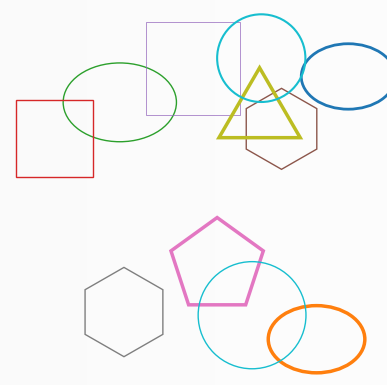[{"shape": "oval", "thickness": 2, "radius": 0.61, "center": [0.899, 0.801]}, {"shape": "oval", "thickness": 2.5, "radius": 0.62, "center": [0.817, 0.119]}, {"shape": "oval", "thickness": 1, "radius": 0.73, "center": [0.309, 0.734]}, {"shape": "square", "thickness": 1, "radius": 0.5, "center": [0.141, 0.64]}, {"shape": "square", "thickness": 0.5, "radius": 0.6, "center": [0.499, 0.822]}, {"shape": "hexagon", "thickness": 1, "radius": 0.53, "center": [0.727, 0.665]}, {"shape": "pentagon", "thickness": 2.5, "radius": 0.63, "center": [0.56, 0.31]}, {"shape": "hexagon", "thickness": 1, "radius": 0.58, "center": [0.32, 0.19]}, {"shape": "triangle", "thickness": 2.5, "radius": 0.61, "center": [0.67, 0.703]}, {"shape": "circle", "thickness": 1.5, "radius": 0.57, "center": [0.674, 0.849]}, {"shape": "circle", "thickness": 1, "radius": 0.7, "center": [0.65, 0.181]}]